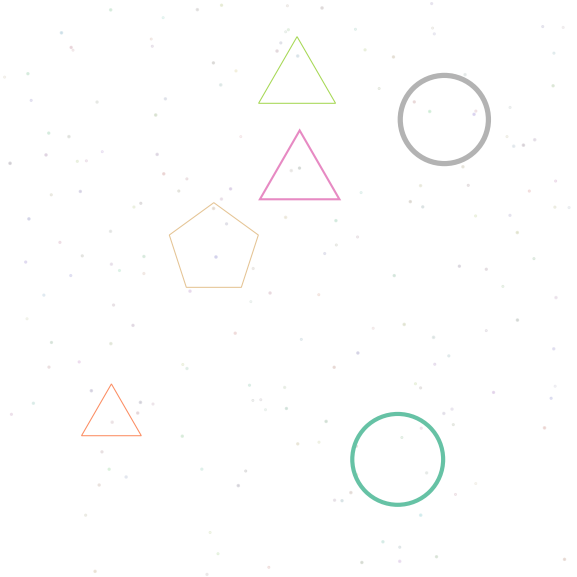[{"shape": "circle", "thickness": 2, "radius": 0.39, "center": [0.689, 0.204]}, {"shape": "triangle", "thickness": 0.5, "radius": 0.3, "center": [0.193, 0.275]}, {"shape": "triangle", "thickness": 1, "radius": 0.4, "center": [0.519, 0.694]}, {"shape": "triangle", "thickness": 0.5, "radius": 0.38, "center": [0.514, 0.859]}, {"shape": "pentagon", "thickness": 0.5, "radius": 0.41, "center": [0.37, 0.567]}, {"shape": "circle", "thickness": 2.5, "radius": 0.38, "center": [0.769, 0.792]}]